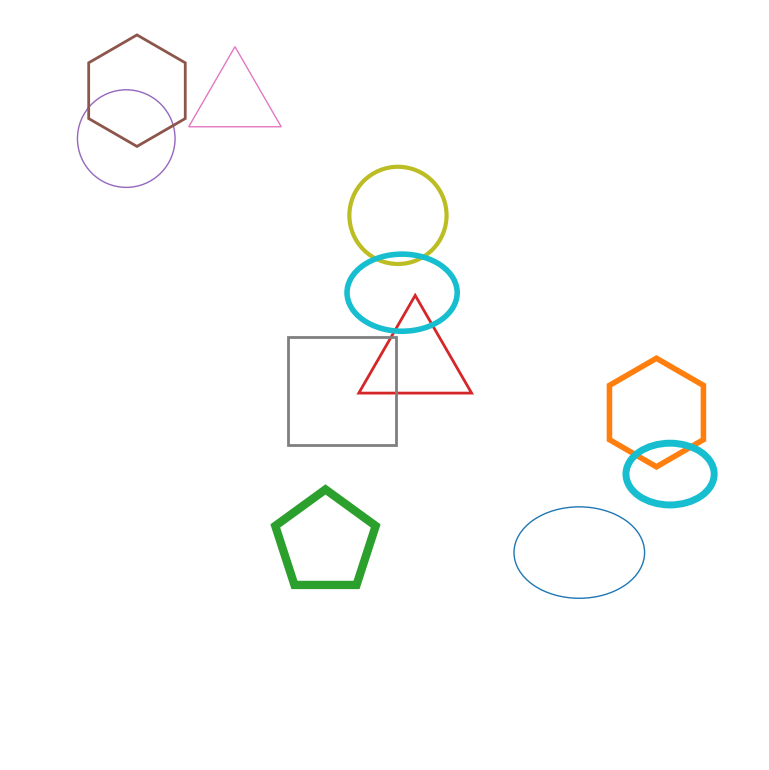[{"shape": "oval", "thickness": 0.5, "radius": 0.42, "center": [0.752, 0.282]}, {"shape": "hexagon", "thickness": 2, "radius": 0.35, "center": [0.853, 0.464]}, {"shape": "pentagon", "thickness": 3, "radius": 0.34, "center": [0.423, 0.296]}, {"shape": "triangle", "thickness": 1, "radius": 0.42, "center": [0.539, 0.532]}, {"shape": "circle", "thickness": 0.5, "radius": 0.32, "center": [0.164, 0.82]}, {"shape": "hexagon", "thickness": 1, "radius": 0.36, "center": [0.178, 0.882]}, {"shape": "triangle", "thickness": 0.5, "radius": 0.35, "center": [0.305, 0.87]}, {"shape": "square", "thickness": 1, "radius": 0.35, "center": [0.445, 0.493]}, {"shape": "circle", "thickness": 1.5, "radius": 0.32, "center": [0.517, 0.72]}, {"shape": "oval", "thickness": 2, "radius": 0.36, "center": [0.522, 0.62]}, {"shape": "oval", "thickness": 2.5, "radius": 0.29, "center": [0.87, 0.384]}]